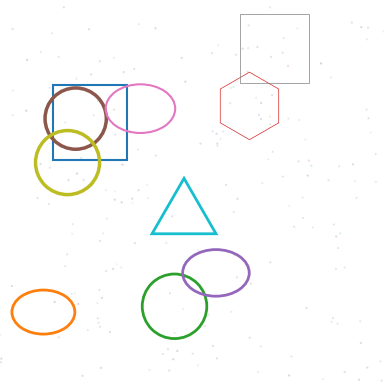[{"shape": "square", "thickness": 1.5, "radius": 0.48, "center": [0.234, 0.681]}, {"shape": "oval", "thickness": 2, "radius": 0.41, "center": [0.113, 0.189]}, {"shape": "circle", "thickness": 2, "radius": 0.42, "center": [0.453, 0.204]}, {"shape": "hexagon", "thickness": 0.5, "radius": 0.44, "center": [0.648, 0.725]}, {"shape": "oval", "thickness": 2, "radius": 0.43, "center": [0.561, 0.291]}, {"shape": "circle", "thickness": 2.5, "radius": 0.4, "center": [0.197, 0.692]}, {"shape": "oval", "thickness": 1.5, "radius": 0.45, "center": [0.365, 0.718]}, {"shape": "square", "thickness": 0.5, "radius": 0.45, "center": [0.714, 0.874]}, {"shape": "circle", "thickness": 2.5, "radius": 0.42, "center": [0.175, 0.578]}, {"shape": "triangle", "thickness": 2, "radius": 0.48, "center": [0.478, 0.441]}]